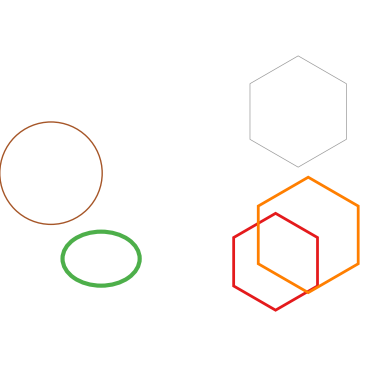[{"shape": "hexagon", "thickness": 2, "radius": 0.63, "center": [0.716, 0.32]}, {"shape": "oval", "thickness": 3, "radius": 0.5, "center": [0.263, 0.328]}, {"shape": "hexagon", "thickness": 2, "radius": 0.75, "center": [0.801, 0.39]}, {"shape": "circle", "thickness": 1, "radius": 0.67, "center": [0.132, 0.55]}, {"shape": "hexagon", "thickness": 0.5, "radius": 0.72, "center": [0.774, 0.71]}]